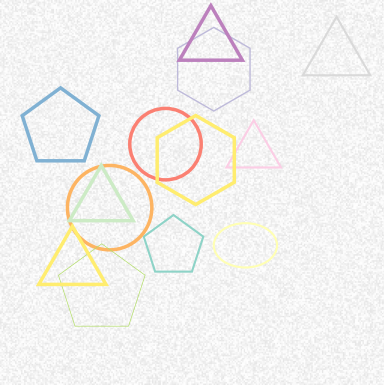[{"shape": "pentagon", "thickness": 1.5, "radius": 0.41, "center": [0.451, 0.36]}, {"shape": "oval", "thickness": 1.5, "radius": 0.41, "center": [0.637, 0.363]}, {"shape": "hexagon", "thickness": 1, "radius": 0.54, "center": [0.555, 0.82]}, {"shape": "circle", "thickness": 2.5, "radius": 0.46, "center": [0.43, 0.626]}, {"shape": "pentagon", "thickness": 2.5, "radius": 0.52, "center": [0.157, 0.667]}, {"shape": "circle", "thickness": 2.5, "radius": 0.55, "center": [0.285, 0.461]}, {"shape": "pentagon", "thickness": 0.5, "radius": 0.59, "center": [0.264, 0.248]}, {"shape": "triangle", "thickness": 1.5, "radius": 0.41, "center": [0.659, 0.606]}, {"shape": "triangle", "thickness": 1.5, "radius": 0.51, "center": [0.874, 0.855]}, {"shape": "triangle", "thickness": 2.5, "radius": 0.47, "center": [0.548, 0.891]}, {"shape": "triangle", "thickness": 2.5, "radius": 0.48, "center": [0.263, 0.475]}, {"shape": "triangle", "thickness": 2.5, "radius": 0.5, "center": [0.188, 0.312]}, {"shape": "hexagon", "thickness": 2.5, "radius": 0.58, "center": [0.508, 0.584]}]